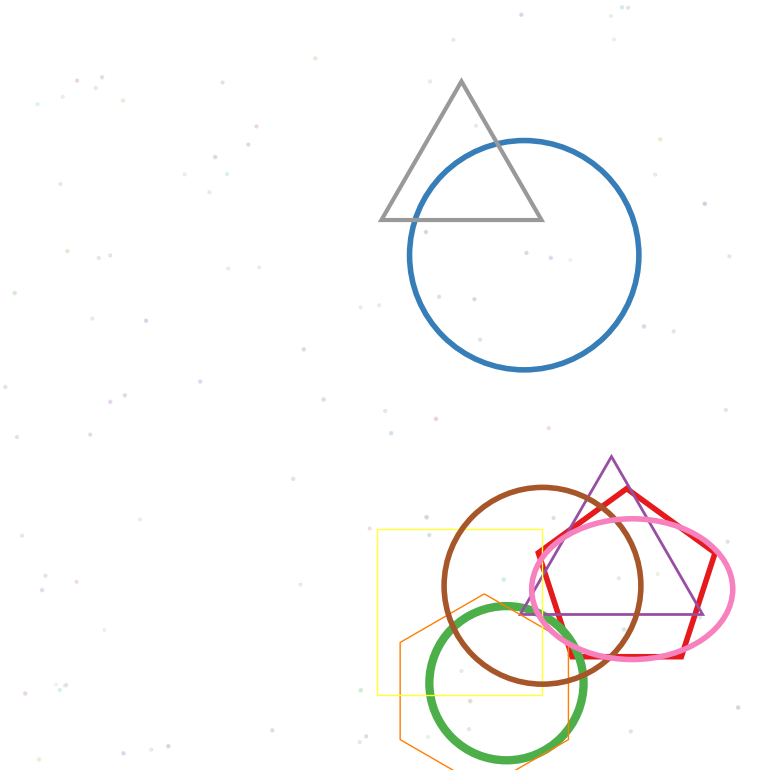[{"shape": "pentagon", "thickness": 2, "radius": 0.6, "center": [0.814, 0.245]}, {"shape": "circle", "thickness": 2, "radius": 0.74, "center": [0.681, 0.669]}, {"shape": "circle", "thickness": 3, "radius": 0.5, "center": [0.658, 0.113]}, {"shape": "triangle", "thickness": 1, "radius": 0.68, "center": [0.794, 0.27]}, {"shape": "hexagon", "thickness": 0.5, "radius": 0.63, "center": [0.629, 0.103]}, {"shape": "square", "thickness": 0.5, "radius": 0.54, "center": [0.597, 0.205]}, {"shape": "circle", "thickness": 2, "radius": 0.64, "center": [0.705, 0.239]}, {"shape": "oval", "thickness": 2, "radius": 0.65, "center": [0.821, 0.235]}, {"shape": "triangle", "thickness": 1.5, "radius": 0.6, "center": [0.599, 0.774]}]